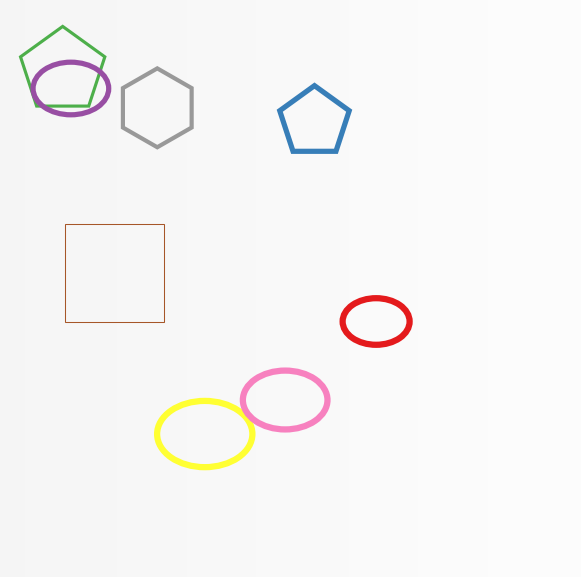[{"shape": "oval", "thickness": 3, "radius": 0.29, "center": [0.647, 0.442]}, {"shape": "pentagon", "thickness": 2.5, "radius": 0.31, "center": [0.541, 0.788]}, {"shape": "pentagon", "thickness": 1.5, "radius": 0.38, "center": [0.108, 0.877]}, {"shape": "oval", "thickness": 2.5, "radius": 0.33, "center": [0.122, 0.846]}, {"shape": "oval", "thickness": 3, "radius": 0.41, "center": [0.352, 0.248]}, {"shape": "square", "thickness": 0.5, "radius": 0.43, "center": [0.197, 0.526]}, {"shape": "oval", "thickness": 3, "radius": 0.36, "center": [0.491, 0.306]}, {"shape": "hexagon", "thickness": 2, "radius": 0.34, "center": [0.271, 0.812]}]